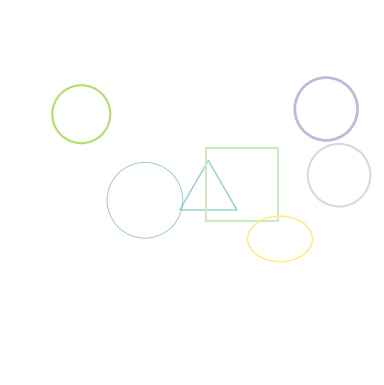[{"shape": "triangle", "thickness": 1, "radius": 0.43, "center": [0.541, 0.498]}, {"shape": "circle", "thickness": 2, "radius": 0.41, "center": [0.847, 0.717]}, {"shape": "circle", "thickness": 0.5, "radius": 0.49, "center": [0.376, 0.48]}, {"shape": "circle", "thickness": 1.5, "radius": 0.38, "center": [0.211, 0.703]}, {"shape": "circle", "thickness": 1.5, "radius": 0.41, "center": [0.881, 0.545]}, {"shape": "square", "thickness": 1.5, "radius": 0.47, "center": [0.628, 0.521]}, {"shape": "oval", "thickness": 1, "radius": 0.42, "center": [0.727, 0.38]}]